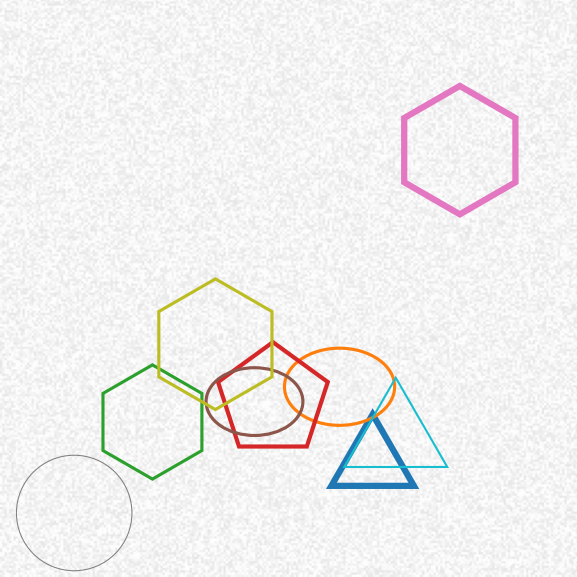[{"shape": "triangle", "thickness": 3, "radius": 0.41, "center": [0.645, 0.199]}, {"shape": "oval", "thickness": 1.5, "radius": 0.48, "center": [0.588, 0.329]}, {"shape": "hexagon", "thickness": 1.5, "radius": 0.49, "center": [0.264, 0.268]}, {"shape": "pentagon", "thickness": 2, "radius": 0.5, "center": [0.473, 0.307]}, {"shape": "oval", "thickness": 1.5, "radius": 0.42, "center": [0.441, 0.304]}, {"shape": "hexagon", "thickness": 3, "radius": 0.56, "center": [0.796, 0.739]}, {"shape": "circle", "thickness": 0.5, "radius": 0.5, "center": [0.128, 0.111]}, {"shape": "hexagon", "thickness": 1.5, "radius": 0.57, "center": [0.373, 0.403]}, {"shape": "triangle", "thickness": 1, "radius": 0.52, "center": [0.685, 0.242]}]